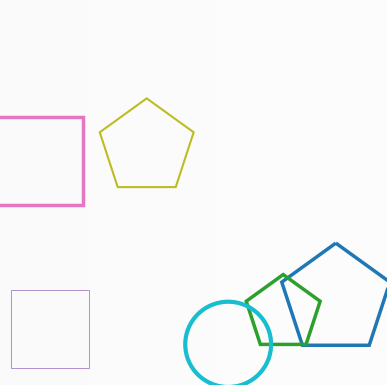[{"shape": "pentagon", "thickness": 2.5, "radius": 0.73, "center": [0.867, 0.222]}, {"shape": "pentagon", "thickness": 2.5, "radius": 0.5, "center": [0.731, 0.187]}, {"shape": "square", "thickness": 0.5, "radius": 0.51, "center": [0.129, 0.146]}, {"shape": "square", "thickness": 2.5, "radius": 0.57, "center": [0.101, 0.583]}, {"shape": "pentagon", "thickness": 1.5, "radius": 0.64, "center": [0.379, 0.617]}, {"shape": "circle", "thickness": 3, "radius": 0.55, "center": [0.589, 0.106]}]